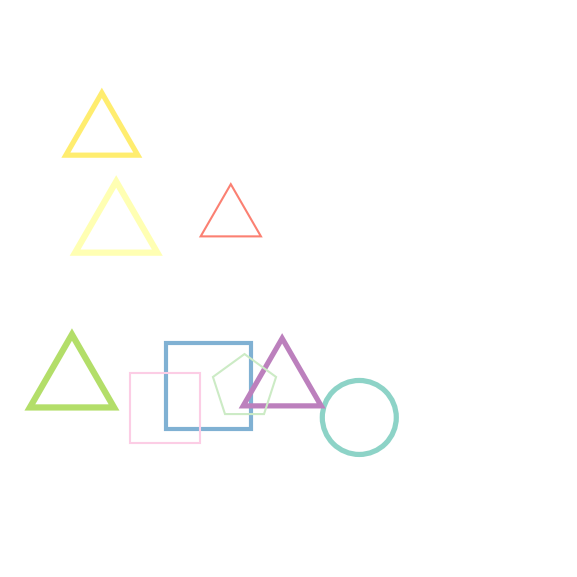[{"shape": "circle", "thickness": 2.5, "radius": 0.32, "center": [0.622, 0.276]}, {"shape": "triangle", "thickness": 3, "radius": 0.41, "center": [0.201, 0.603]}, {"shape": "triangle", "thickness": 1, "radius": 0.3, "center": [0.4, 0.62]}, {"shape": "square", "thickness": 2, "radius": 0.37, "center": [0.361, 0.331]}, {"shape": "triangle", "thickness": 3, "radius": 0.42, "center": [0.125, 0.336]}, {"shape": "square", "thickness": 1, "radius": 0.3, "center": [0.286, 0.292]}, {"shape": "triangle", "thickness": 2.5, "radius": 0.39, "center": [0.489, 0.335]}, {"shape": "pentagon", "thickness": 1, "radius": 0.29, "center": [0.423, 0.329]}, {"shape": "triangle", "thickness": 2.5, "radius": 0.36, "center": [0.176, 0.766]}]